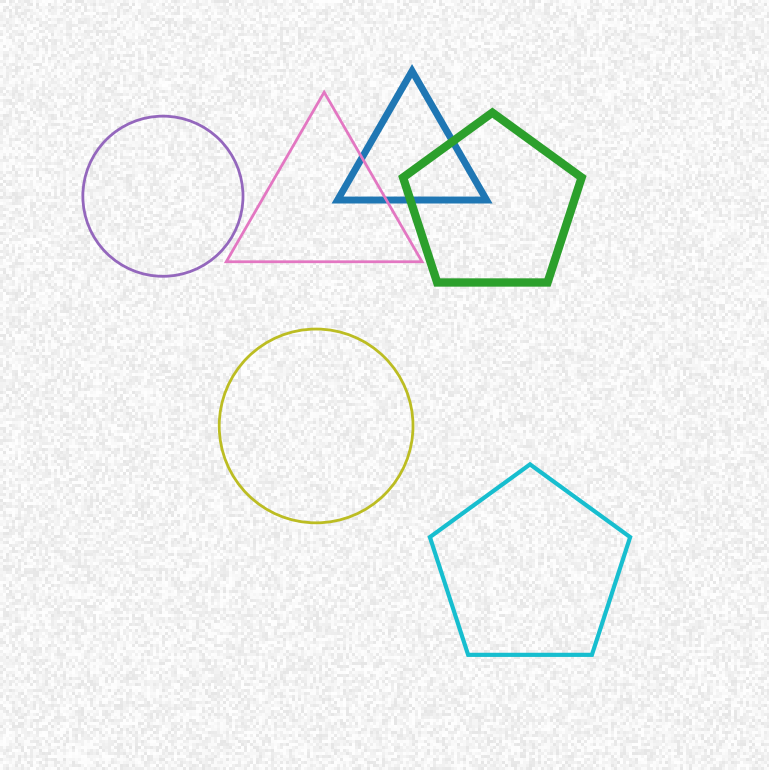[{"shape": "triangle", "thickness": 2.5, "radius": 0.56, "center": [0.535, 0.796]}, {"shape": "pentagon", "thickness": 3, "radius": 0.61, "center": [0.639, 0.732]}, {"shape": "circle", "thickness": 1, "radius": 0.52, "center": [0.212, 0.745]}, {"shape": "triangle", "thickness": 1, "radius": 0.73, "center": [0.421, 0.733]}, {"shape": "circle", "thickness": 1, "radius": 0.63, "center": [0.411, 0.447]}, {"shape": "pentagon", "thickness": 1.5, "radius": 0.68, "center": [0.688, 0.26]}]